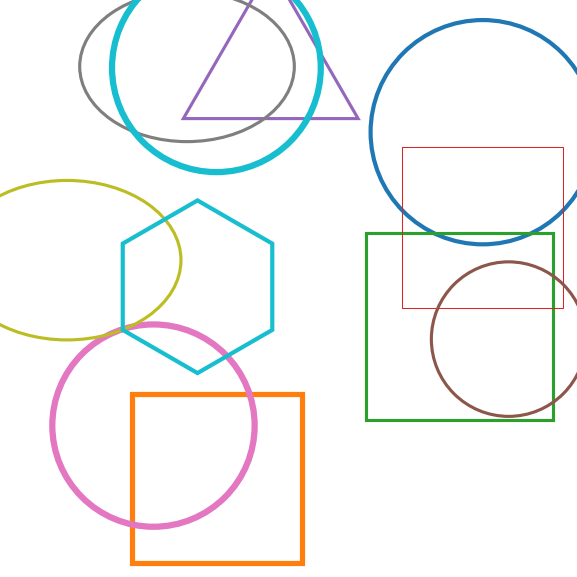[{"shape": "circle", "thickness": 2, "radius": 0.97, "center": [0.836, 0.77]}, {"shape": "square", "thickness": 2.5, "radius": 0.73, "center": [0.376, 0.171]}, {"shape": "square", "thickness": 1.5, "radius": 0.81, "center": [0.796, 0.433]}, {"shape": "square", "thickness": 0.5, "radius": 0.7, "center": [0.836, 0.606]}, {"shape": "triangle", "thickness": 1.5, "radius": 0.87, "center": [0.469, 0.881]}, {"shape": "circle", "thickness": 1.5, "radius": 0.67, "center": [0.881, 0.412]}, {"shape": "circle", "thickness": 3, "radius": 0.88, "center": [0.266, 0.262]}, {"shape": "oval", "thickness": 1.5, "radius": 0.93, "center": [0.324, 0.884]}, {"shape": "oval", "thickness": 1.5, "radius": 0.99, "center": [0.116, 0.549]}, {"shape": "hexagon", "thickness": 2, "radius": 0.75, "center": [0.342, 0.503]}, {"shape": "circle", "thickness": 3, "radius": 0.9, "center": [0.375, 0.882]}]